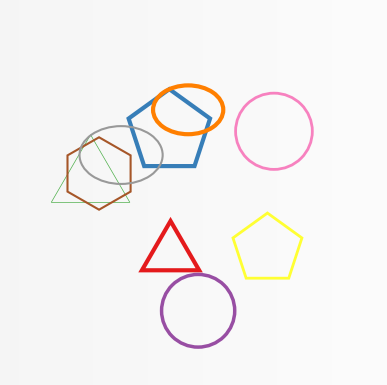[{"shape": "triangle", "thickness": 3, "radius": 0.43, "center": [0.44, 0.341]}, {"shape": "pentagon", "thickness": 3, "radius": 0.55, "center": [0.437, 0.658]}, {"shape": "triangle", "thickness": 0.5, "radius": 0.59, "center": [0.234, 0.533]}, {"shape": "circle", "thickness": 2.5, "radius": 0.47, "center": [0.511, 0.193]}, {"shape": "oval", "thickness": 3, "radius": 0.45, "center": [0.486, 0.715]}, {"shape": "pentagon", "thickness": 2, "radius": 0.47, "center": [0.69, 0.353]}, {"shape": "hexagon", "thickness": 1.5, "radius": 0.47, "center": [0.256, 0.549]}, {"shape": "circle", "thickness": 2, "radius": 0.5, "center": [0.707, 0.659]}, {"shape": "oval", "thickness": 1.5, "radius": 0.54, "center": [0.313, 0.597]}]